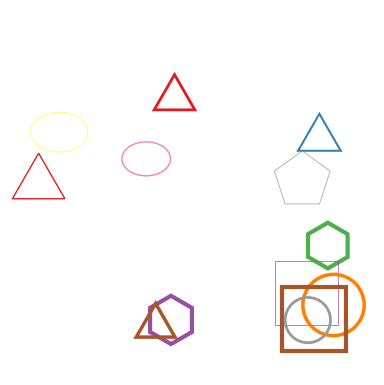[{"shape": "triangle", "thickness": 1, "radius": 0.39, "center": [0.1, 0.523]}, {"shape": "triangle", "thickness": 2, "radius": 0.3, "center": [0.453, 0.745]}, {"shape": "triangle", "thickness": 1.5, "radius": 0.32, "center": [0.83, 0.64]}, {"shape": "hexagon", "thickness": 3, "radius": 0.3, "center": [0.851, 0.362]}, {"shape": "square", "thickness": 0.5, "radius": 0.41, "center": [0.797, 0.239]}, {"shape": "hexagon", "thickness": 3, "radius": 0.31, "center": [0.444, 0.169]}, {"shape": "circle", "thickness": 2.5, "radius": 0.4, "center": [0.866, 0.208]}, {"shape": "oval", "thickness": 0.5, "radius": 0.37, "center": [0.154, 0.657]}, {"shape": "triangle", "thickness": 2.5, "radius": 0.29, "center": [0.404, 0.154]}, {"shape": "square", "thickness": 3, "radius": 0.41, "center": [0.816, 0.171]}, {"shape": "oval", "thickness": 1, "radius": 0.32, "center": [0.38, 0.587]}, {"shape": "circle", "thickness": 2, "radius": 0.29, "center": [0.8, 0.169]}, {"shape": "pentagon", "thickness": 0.5, "radius": 0.38, "center": [0.785, 0.532]}]